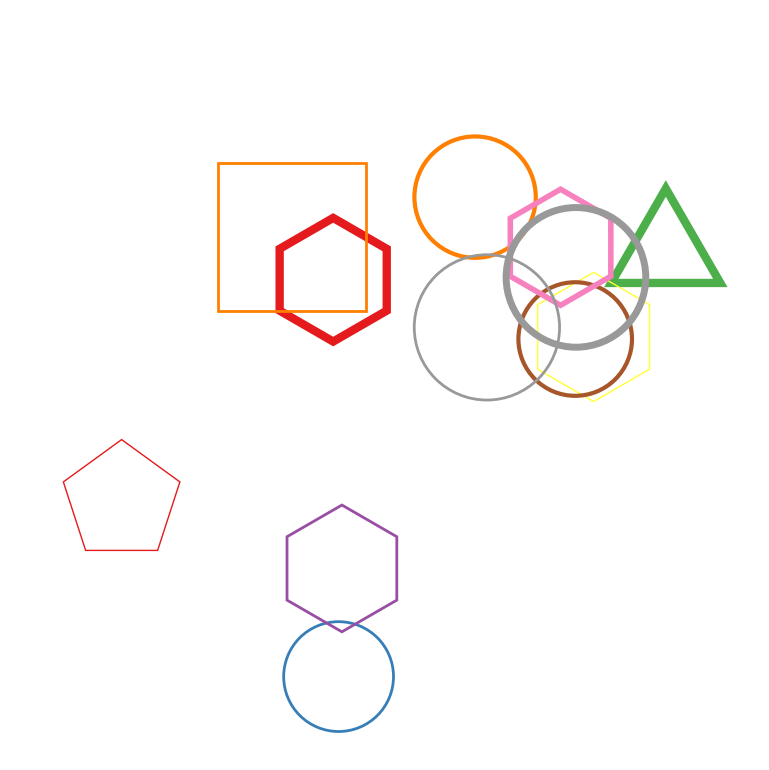[{"shape": "hexagon", "thickness": 3, "radius": 0.4, "center": [0.433, 0.637]}, {"shape": "pentagon", "thickness": 0.5, "radius": 0.4, "center": [0.158, 0.35]}, {"shape": "circle", "thickness": 1, "radius": 0.36, "center": [0.44, 0.121]}, {"shape": "triangle", "thickness": 3, "radius": 0.41, "center": [0.865, 0.673]}, {"shape": "hexagon", "thickness": 1, "radius": 0.41, "center": [0.444, 0.262]}, {"shape": "square", "thickness": 1, "radius": 0.48, "center": [0.379, 0.693]}, {"shape": "circle", "thickness": 1.5, "radius": 0.39, "center": [0.617, 0.744]}, {"shape": "hexagon", "thickness": 0.5, "radius": 0.42, "center": [0.771, 0.562]}, {"shape": "circle", "thickness": 1.5, "radius": 0.37, "center": [0.747, 0.56]}, {"shape": "hexagon", "thickness": 2, "radius": 0.38, "center": [0.728, 0.679]}, {"shape": "circle", "thickness": 2.5, "radius": 0.45, "center": [0.748, 0.64]}, {"shape": "circle", "thickness": 1, "radius": 0.47, "center": [0.632, 0.575]}]